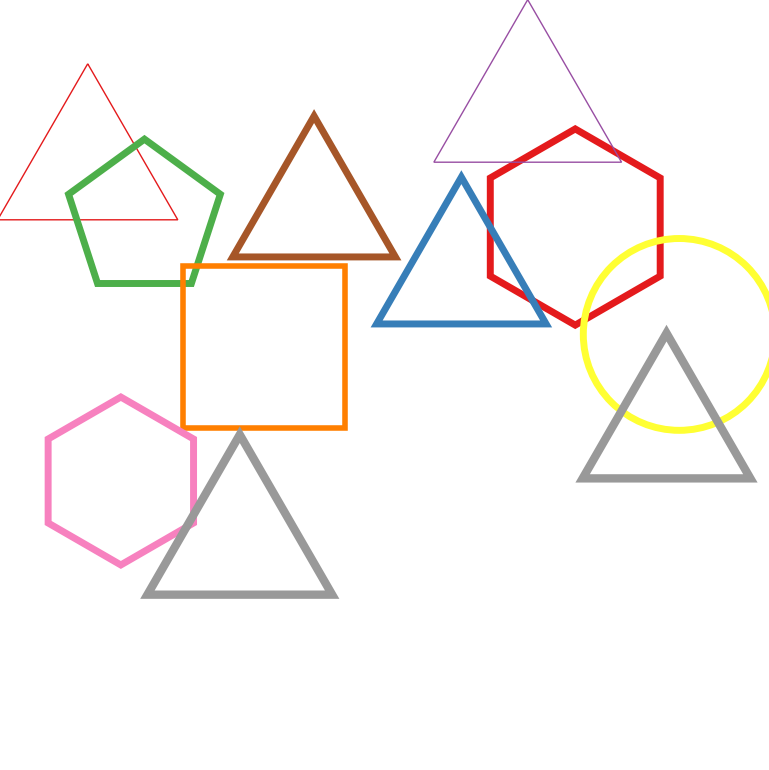[{"shape": "hexagon", "thickness": 2.5, "radius": 0.64, "center": [0.747, 0.705]}, {"shape": "triangle", "thickness": 0.5, "radius": 0.68, "center": [0.114, 0.782]}, {"shape": "triangle", "thickness": 2.5, "radius": 0.64, "center": [0.599, 0.643]}, {"shape": "pentagon", "thickness": 2.5, "radius": 0.52, "center": [0.188, 0.716]}, {"shape": "triangle", "thickness": 0.5, "radius": 0.7, "center": [0.685, 0.86]}, {"shape": "square", "thickness": 2, "radius": 0.52, "center": [0.343, 0.55]}, {"shape": "circle", "thickness": 2.5, "radius": 0.62, "center": [0.882, 0.566]}, {"shape": "triangle", "thickness": 2.5, "radius": 0.61, "center": [0.408, 0.727]}, {"shape": "hexagon", "thickness": 2.5, "radius": 0.55, "center": [0.157, 0.375]}, {"shape": "triangle", "thickness": 3, "radius": 0.69, "center": [0.311, 0.297]}, {"shape": "triangle", "thickness": 3, "radius": 0.63, "center": [0.866, 0.442]}]